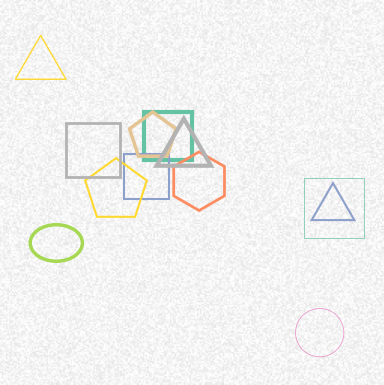[{"shape": "square", "thickness": 0.5, "radius": 0.39, "center": [0.868, 0.46]}, {"shape": "square", "thickness": 3, "radius": 0.31, "center": [0.436, 0.646]}, {"shape": "hexagon", "thickness": 2, "radius": 0.38, "center": [0.517, 0.529]}, {"shape": "square", "thickness": 1.5, "radius": 0.29, "center": [0.38, 0.542]}, {"shape": "triangle", "thickness": 1.5, "radius": 0.32, "center": [0.865, 0.46]}, {"shape": "circle", "thickness": 0.5, "radius": 0.31, "center": [0.83, 0.136]}, {"shape": "oval", "thickness": 2.5, "radius": 0.34, "center": [0.146, 0.369]}, {"shape": "triangle", "thickness": 1, "radius": 0.38, "center": [0.106, 0.832]}, {"shape": "pentagon", "thickness": 1.5, "radius": 0.42, "center": [0.301, 0.505]}, {"shape": "pentagon", "thickness": 2.5, "radius": 0.32, "center": [0.397, 0.646]}, {"shape": "square", "thickness": 2, "radius": 0.35, "center": [0.242, 0.61]}, {"shape": "triangle", "thickness": 3, "radius": 0.41, "center": [0.477, 0.61]}]